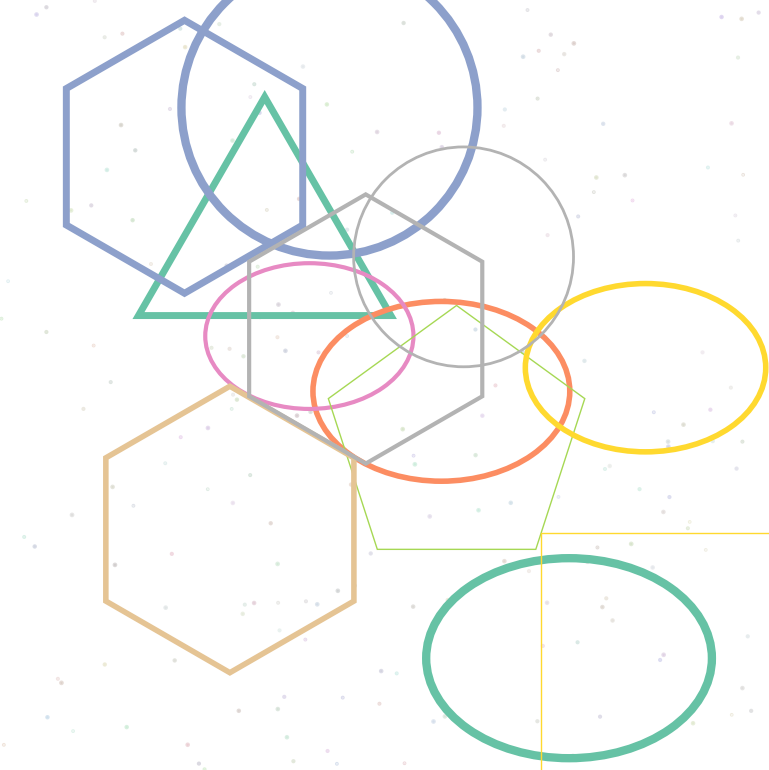[{"shape": "oval", "thickness": 3, "radius": 0.93, "center": [0.739, 0.145]}, {"shape": "triangle", "thickness": 2.5, "radius": 0.95, "center": [0.344, 0.685]}, {"shape": "oval", "thickness": 2, "radius": 0.83, "center": [0.573, 0.492]}, {"shape": "hexagon", "thickness": 2.5, "radius": 0.89, "center": [0.24, 0.796]}, {"shape": "circle", "thickness": 3, "radius": 0.96, "center": [0.428, 0.86]}, {"shape": "oval", "thickness": 1.5, "radius": 0.68, "center": [0.402, 0.564]}, {"shape": "pentagon", "thickness": 0.5, "radius": 0.88, "center": [0.593, 0.428]}, {"shape": "square", "thickness": 0.5, "radius": 0.85, "center": [0.872, 0.138]}, {"shape": "oval", "thickness": 2, "radius": 0.78, "center": [0.838, 0.522]}, {"shape": "hexagon", "thickness": 2, "radius": 0.93, "center": [0.299, 0.312]}, {"shape": "circle", "thickness": 1, "radius": 0.71, "center": [0.602, 0.666]}, {"shape": "hexagon", "thickness": 1.5, "radius": 0.87, "center": [0.475, 0.573]}]